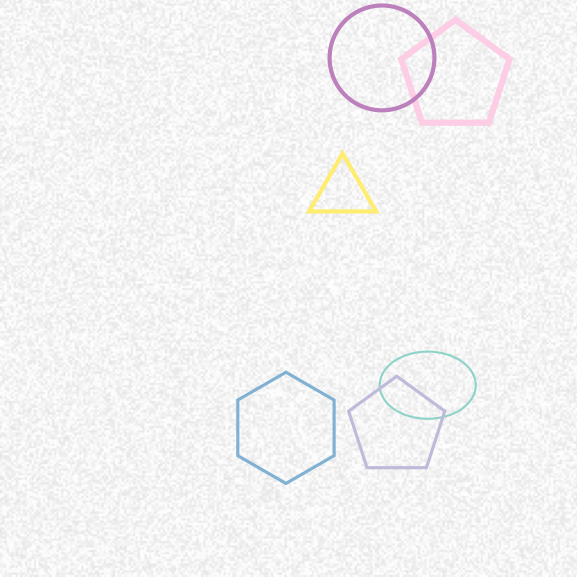[{"shape": "oval", "thickness": 1, "radius": 0.42, "center": [0.741, 0.332]}, {"shape": "pentagon", "thickness": 1.5, "radius": 0.44, "center": [0.687, 0.26]}, {"shape": "hexagon", "thickness": 1.5, "radius": 0.48, "center": [0.495, 0.258]}, {"shape": "pentagon", "thickness": 3, "radius": 0.49, "center": [0.789, 0.866]}, {"shape": "circle", "thickness": 2, "radius": 0.45, "center": [0.662, 0.899]}, {"shape": "triangle", "thickness": 2, "radius": 0.33, "center": [0.593, 0.667]}]